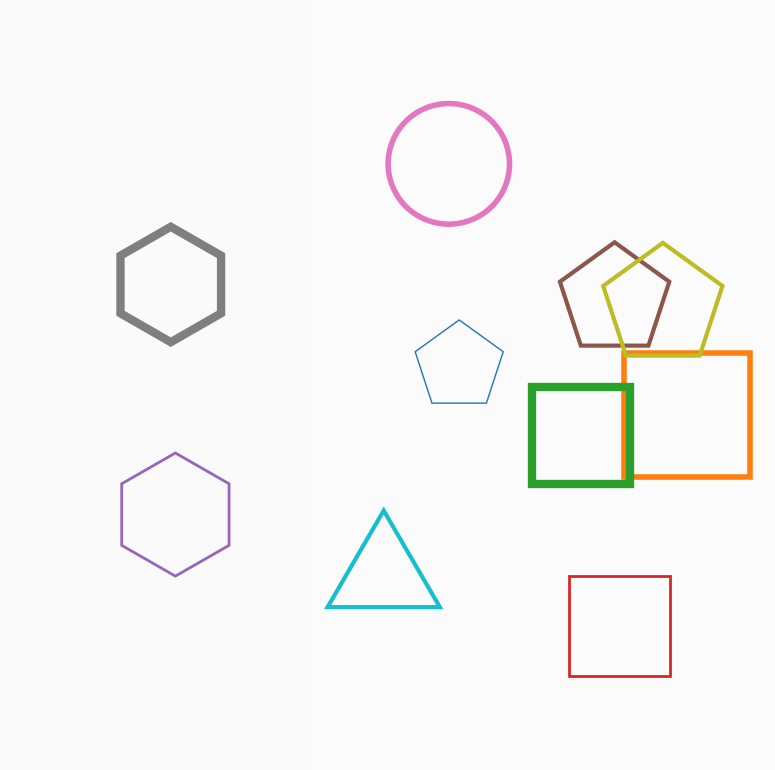[{"shape": "pentagon", "thickness": 0.5, "radius": 0.3, "center": [0.593, 0.525]}, {"shape": "square", "thickness": 2, "radius": 0.4, "center": [0.887, 0.461]}, {"shape": "square", "thickness": 3, "radius": 0.31, "center": [0.75, 0.434]}, {"shape": "square", "thickness": 1, "radius": 0.32, "center": [0.8, 0.187]}, {"shape": "hexagon", "thickness": 1, "radius": 0.4, "center": [0.226, 0.332]}, {"shape": "pentagon", "thickness": 1.5, "radius": 0.37, "center": [0.793, 0.611]}, {"shape": "circle", "thickness": 2, "radius": 0.39, "center": [0.579, 0.787]}, {"shape": "hexagon", "thickness": 3, "radius": 0.37, "center": [0.22, 0.631]}, {"shape": "pentagon", "thickness": 1.5, "radius": 0.4, "center": [0.855, 0.604]}, {"shape": "triangle", "thickness": 1.5, "radius": 0.42, "center": [0.495, 0.253]}]